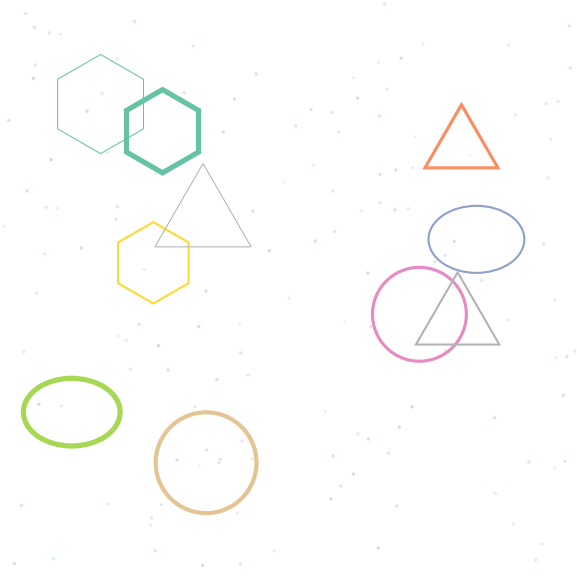[{"shape": "hexagon", "thickness": 0.5, "radius": 0.43, "center": [0.174, 0.819]}, {"shape": "hexagon", "thickness": 2.5, "radius": 0.36, "center": [0.281, 0.772]}, {"shape": "triangle", "thickness": 1.5, "radius": 0.36, "center": [0.799, 0.745]}, {"shape": "oval", "thickness": 1, "radius": 0.41, "center": [0.825, 0.585]}, {"shape": "circle", "thickness": 1.5, "radius": 0.41, "center": [0.726, 0.455]}, {"shape": "oval", "thickness": 2.5, "radius": 0.42, "center": [0.124, 0.285]}, {"shape": "hexagon", "thickness": 1, "radius": 0.35, "center": [0.265, 0.544]}, {"shape": "circle", "thickness": 2, "radius": 0.44, "center": [0.357, 0.198]}, {"shape": "triangle", "thickness": 0.5, "radius": 0.48, "center": [0.352, 0.62]}, {"shape": "triangle", "thickness": 1, "radius": 0.42, "center": [0.792, 0.444]}]